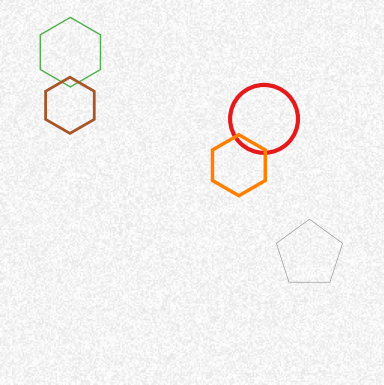[{"shape": "circle", "thickness": 3, "radius": 0.44, "center": [0.686, 0.691]}, {"shape": "hexagon", "thickness": 1, "radius": 0.45, "center": [0.183, 0.865]}, {"shape": "hexagon", "thickness": 2.5, "radius": 0.4, "center": [0.62, 0.571]}, {"shape": "hexagon", "thickness": 2, "radius": 0.36, "center": [0.182, 0.726]}, {"shape": "pentagon", "thickness": 0.5, "radius": 0.45, "center": [0.804, 0.34]}]